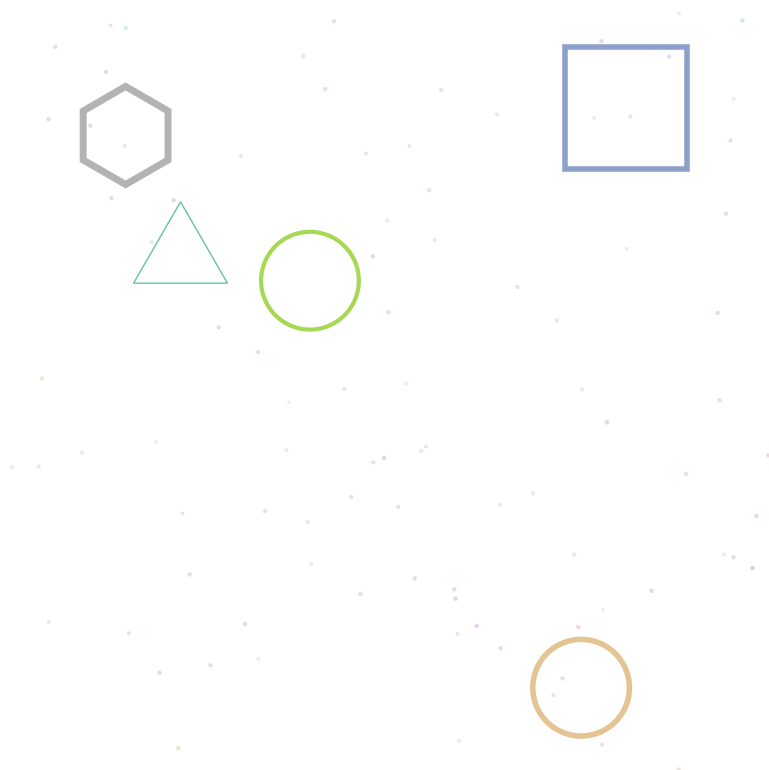[{"shape": "triangle", "thickness": 0.5, "radius": 0.35, "center": [0.234, 0.667]}, {"shape": "square", "thickness": 2, "radius": 0.4, "center": [0.813, 0.86]}, {"shape": "circle", "thickness": 1.5, "radius": 0.32, "center": [0.403, 0.635]}, {"shape": "circle", "thickness": 2, "radius": 0.31, "center": [0.755, 0.107]}, {"shape": "hexagon", "thickness": 2.5, "radius": 0.32, "center": [0.163, 0.824]}]